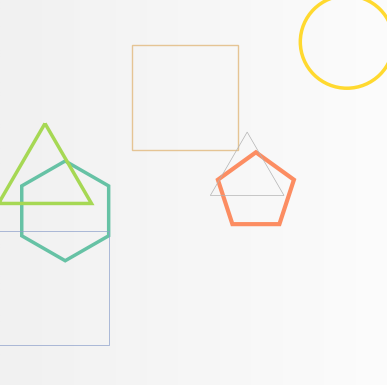[{"shape": "hexagon", "thickness": 2.5, "radius": 0.65, "center": [0.168, 0.452]}, {"shape": "pentagon", "thickness": 3, "radius": 0.52, "center": [0.66, 0.501]}, {"shape": "square", "thickness": 0.5, "radius": 0.74, "center": [0.134, 0.252]}, {"shape": "triangle", "thickness": 2.5, "radius": 0.69, "center": [0.116, 0.541]}, {"shape": "circle", "thickness": 2.5, "radius": 0.6, "center": [0.895, 0.891]}, {"shape": "square", "thickness": 1, "radius": 0.68, "center": [0.477, 0.746]}, {"shape": "triangle", "thickness": 0.5, "radius": 0.55, "center": [0.638, 0.547]}]